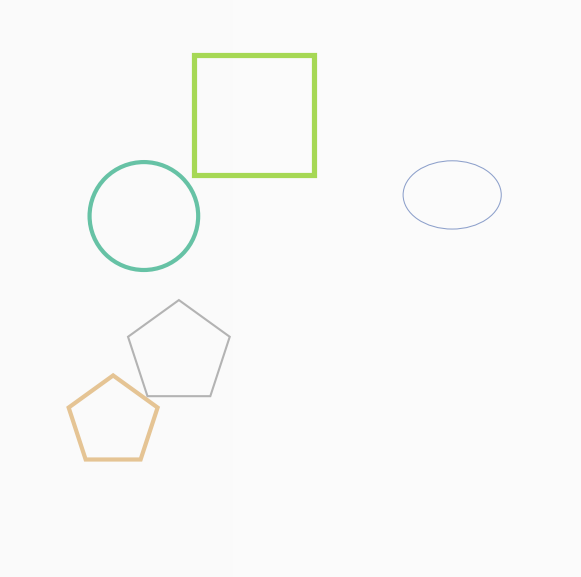[{"shape": "circle", "thickness": 2, "radius": 0.47, "center": [0.248, 0.625]}, {"shape": "oval", "thickness": 0.5, "radius": 0.42, "center": [0.778, 0.662]}, {"shape": "square", "thickness": 2.5, "radius": 0.52, "center": [0.437, 0.8]}, {"shape": "pentagon", "thickness": 2, "radius": 0.4, "center": [0.195, 0.269]}, {"shape": "pentagon", "thickness": 1, "radius": 0.46, "center": [0.308, 0.388]}]